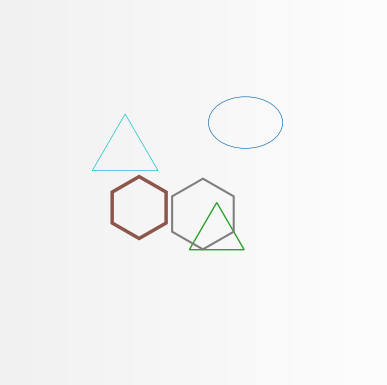[{"shape": "oval", "thickness": 0.5, "radius": 0.48, "center": [0.634, 0.682]}, {"shape": "triangle", "thickness": 1, "radius": 0.41, "center": [0.559, 0.392]}, {"shape": "hexagon", "thickness": 2.5, "radius": 0.4, "center": [0.359, 0.461]}, {"shape": "hexagon", "thickness": 1.5, "radius": 0.46, "center": [0.524, 0.444]}, {"shape": "triangle", "thickness": 0.5, "radius": 0.49, "center": [0.323, 0.606]}]